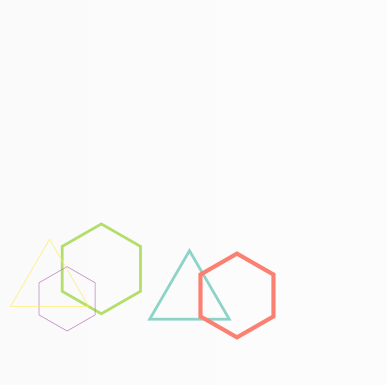[{"shape": "triangle", "thickness": 2, "radius": 0.59, "center": [0.489, 0.23]}, {"shape": "hexagon", "thickness": 3, "radius": 0.54, "center": [0.612, 0.232]}, {"shape": "hexagon", "thickness": 2, "radius": 0.58, "center": [0.262, 0.302]}, {"shape": "hexagon", "thickness": 0.5, "radius": 0.42, "center": [0.173, 0.224]}, {"shape": "triangle", "thickness": 0.5, "radius": 0.58, "center": [0.128, 0.262]}]